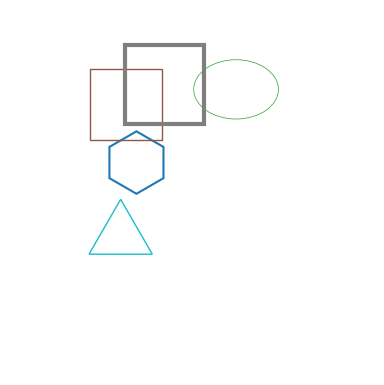[{"shape": "hexagon", "thickness": 1.5, "radius": 0.41, "center": [0.354, 0.578]}, {"shape": "oval", "thickness": 0.5, "radius": 0.55, "center": [0.613, 0.768]}, {"shape": "square", "thickness": 1, "radius": 0.46, "center": [0.327, 0.728]}, {"shape": "square", "thickness": 3, "radius": 0.51, "center": [0.427, 0.781]}, {"shape": "triangle", "thickness": 1, "radius": 0.47, "center": [0.313, 0.387]}]